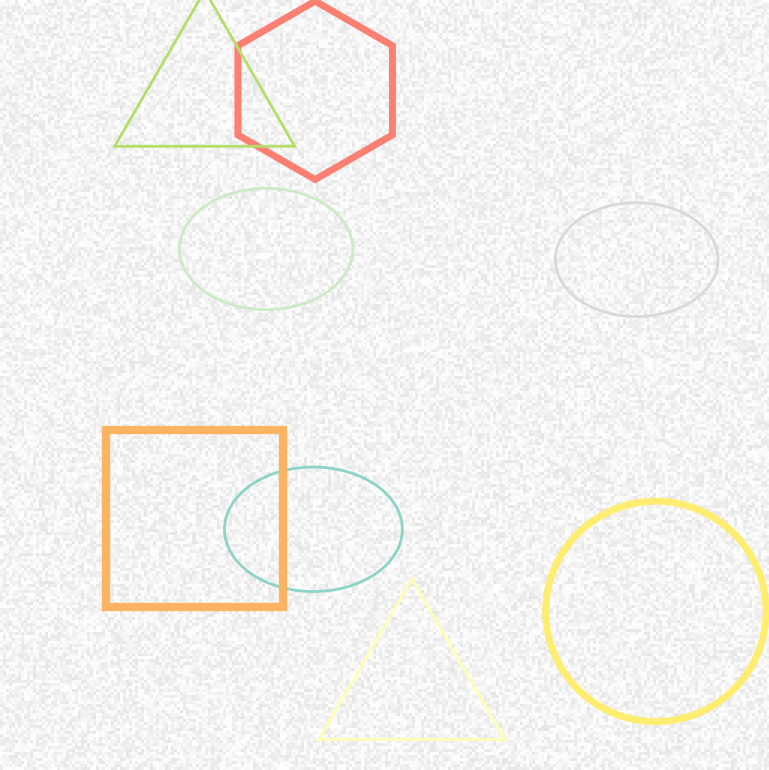[{"shape": "oval", "thickness": 1, "radius": 0.58, "center": [0.407, 0.313]}, {"shape": "triangle", "thickness": 1, "radius": 0.7, "center": [0.535, 0.109]}, {"shape": "hexagon", "thickness": 2.5, "radius": 0.58, "center": [0.409, 0.883]}, {"shape": "square", "thickness": 3, "radius": 0.58, "center": [0.253, 0.326]}, {"shape": "triangle", "thickness": 1, "radius": 0.67, "center": [0.266, 0.877]}, {"shape": "oval", "thickness": 1, "radius": 0.53, "center": [0.827, 0.663]}, {"shape": "oval", "thickness": 1, "radius": 0.56, "center": [0.346, 0.677]}, {"shape": "circle", "thickness": 2.5, "radius": 0.72, "center": [0.852, 0.206]}]